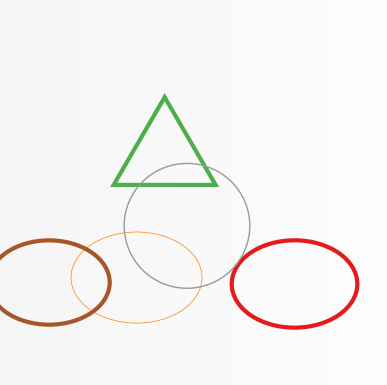[{"shape": "oval", "thickness": 3, "radius": 0.81, "center": [0.76, 0.262]}, {"shape": "triangle", "thickness": 3, "radius": 0.76, "center": [0.425, 0.596]}, {"shape": "oval", "thickness": 0.5, "radius": 0.84, "center": [0.352, 0.279]}, {"shape": "oval", "thickness": 3, "radius": 0.78, "center": [0.127, 0.266]}, {"shape": "circle", "thickness": 1, "radius": 0.81, "center": [0.483, 0.413]}]